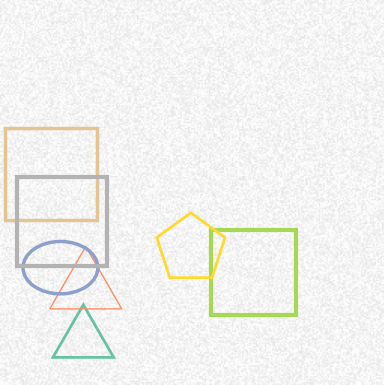[{"shape": "triangle", "thickness": 2, "radius": 0.45, "center": [0.216, 0.117]}, {"shape": "triangle", "thickness": 1, "radius": 0.54, "center": [0.223, 0.252]}, {"shape": "oval", "thickness": 2.5, "radius": 0.49, "center": [0.157, 0.305]}, {"shape": "square", "thickness": 3, "radius": 0.55, "center": [0.658, 0.293]}, {"shape": "pentagon", "thickness": 2, "radius": 0.47, "center": [0.496, 0.354]}, {"shape": "square", "thickness": 2.5, "radius": 0.6, "center": [0.132, 0.547]}, {"shape": "square", "thickness": 3, "radius": 0.58, "center": [0.161, 0.424]}]